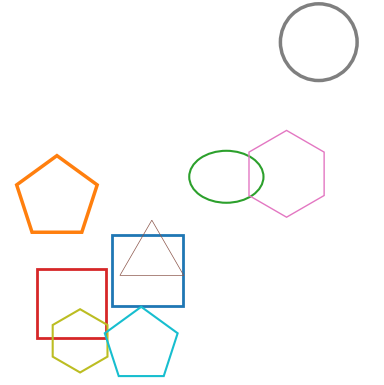[{"shape": "square", "thickness": 2, "radius": 0.46, "center": [0.383, 0.297]}, {"shape": "pentagon", "thickness": 2.5, "radius": 0.55, "center": [0.148, 0.486]}, {"shape": "oval", "thickness": 1.5, "radius": 0.48, "center": [0.588, 0.541]}, {"shape": "square", "thickness": 2, "radius": 0.45, "center": [0.186, 0.211]}, {"shape": "triangle", "thickness": 0.5, "radius": 0.48, "center": [0.394, 0.332]}, {"shape": "hexagon", "thickness": 1, "radius": 0.56, "center": [0.744, 0.549]}, {"shape": "circle", "thickness": 2.5, "radius": 0.5, "center": [0.828, 0.89]}, {"shape": "hexagon", "thickness": 1.5, "radius": 0.41, "center": [0.208, 0.115]}, {"shape": "pentagon", "thickness": 1.5, "radius": 0.5, "center": [0.367, 0.104]}]